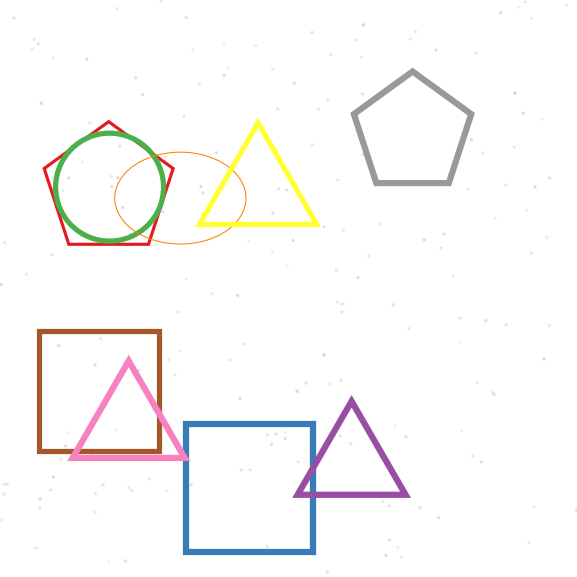[{"shape": "pentagon", "thickness": 1.5, "radius": 0.59, "center": [0.188, 0.671]}, {"shape": "square", "thickness": 3, "radius": 0.55, "center": [0.432, 0.154]}, {"shape": "circle", "thickness": 2.5, "radius": 0.47, "center": [0.19, 0.675]}, {"shape": "triangle", "thickness": 3, "radius": 0.54, "center": [0.609, 0.196]}, {"shape": "oval", "thickness": 0.5, "radius": 0.57, "center": [0.312, 0.656]}, {"shape": "triangle", "thickness": 2.5, "radius": 0.59, "center": [0.447, 0.669]}, {"shape": "square", "thickness": 2.5, "radius": 0.52, "center": [0.172, 0.322]}, {"shape": "triangle", "thickness": 3, "radius": 0.56, "center": [0.223, 0.262]}, {"shape": "pentagon", "thickness": 3, "radius": 0.53, "center": [0.714, 0.769]}]